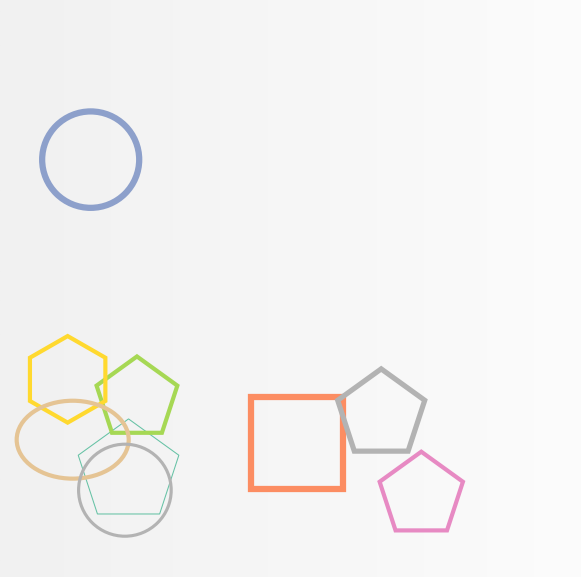[{"shape": "pentagon", "thickness": 0.5, "radius": 0.46, "center": [0.221, 0.183]}, {"shape": "square", "thickness": 3, "radius": 0.4, "center": [0.511, 0.233]}, {"shape": "circle", "thickness": 3, "radius": 0.42, "center": [0.156, 0.723]}, {"shape": "pentagon", "thickness": 2, "radius": 0.38, "center": [0.725, 0.142]}, {"shape": "pentagon", "thickness": 2, "radius": 0.37, "center": [0.236, 0.309]}, {"shape": "hexagon", "thickness": 2, "radius": 0.37, "center": [0.116, 0.342]}, {"shape": "oval", "thickness": 2, "radius": 0.48, "center": [0.125, 0.238]}, {"shape": "circle", "thickness": 1.5, "radius": 0.4, "center": [0.215, 0.15]}, {"shape": "pentagon", "thickness": 2.5, "radius": 0.39, "center": [0.656, 0.282]}]